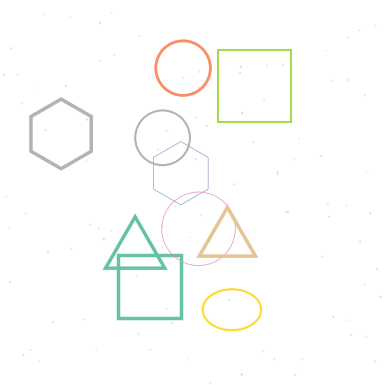[{"shape": "triangle", "thickness": 2.5, "radius": 0.44, "center": [0.351, 0.348]}, {"shape": "square", "thickness": 2.5, "radius": 0.41, "center": [0.388, 0.255]}, {"shape": "circle", "thickness": 2, "radius": 0.35, "center": [0.476, 0.823]}, {"shape": "hexagon", "thickness": 0.5, "radius": 0.41, "center": [0.47, 0.55]}, {"shape": "circle", "thickness": 0.5, "radius": 0.48, "center": [0.516, 0.406]}, {"shape": "square", "thickness": 1.5, "radius": 0.47, "center": [0.661, 0.777]}, {"shape": "oval", "thickness": 1.5, "radius": 0.38, "center": [0.602, 0.196]}, {"shape": "triangle", "thickness": 2.5, "radius": 0.42, "center": [0.591, 0.377]}, {"shape": "hexagon", "thickness": 2.5, "radius": 0.45, "center": [0.159, 0.652]}, {"shape": "circle", "thickness": 1.5, "radius": 0.36, "center": [0.422, 0.642]}]